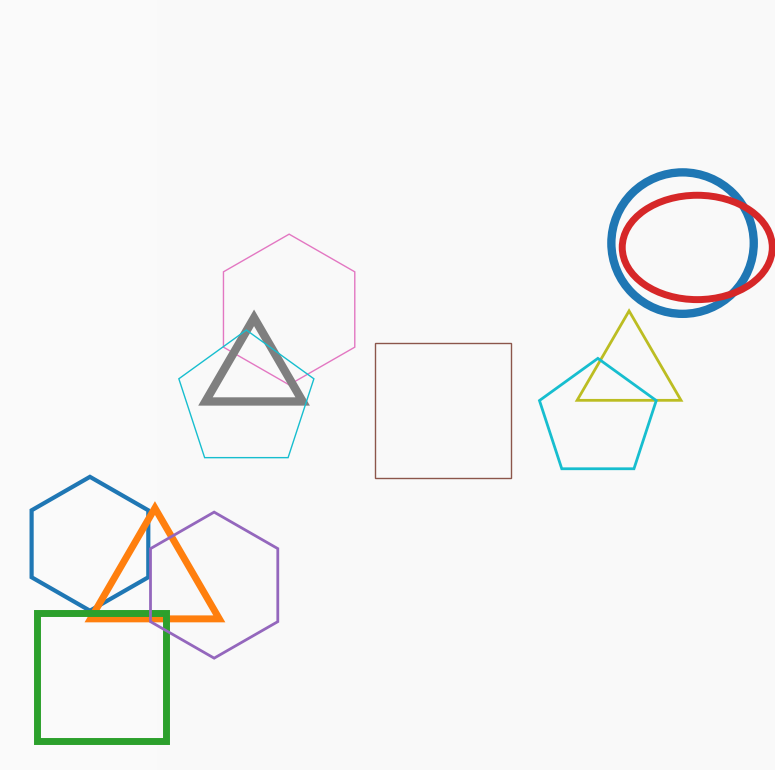[{"shape": "circle", "thickness": 3, "radius": 0.46, "center": [0.881, 0.684]}, {"shape": "hexagon", "thickness": 1.5, "radius": 0.43, "center": [0.116, 0.294]}, {"shape": "triangle", "thickness": 2.5, "radius": 0.48, "center": [0.2, 0.244]}, {"shape": "square", "thickness": 2.5, "radius": 0.42, "center": [0.131, 0.121]}, {"shape": "oval", "thickness": 2.5, "radius": 0.48, "center": [0.9, 0.679]}, {"shape": "hexagon", "thickness": 1, "radius": 0.47, "center": [0.276, 0.24]}, {"shape": "square", "thickness": 0.5, "radius": 0.44, "center": [0.571, 0.466]}, {"shape": "hexagon", "thickness": 0.5, "radius": 0.49, "center": [0.373, 0.598]}, {"shape": "triangle", "thickness": 3, "radius": 0.36, "center": [0.328, 0.515]}, {"shape": "triangle", "thickness": 1, "radius": 0.39, "center": [0.812, 0.519]}, {"shape": "pentagon", "thickness": 1, "radius": 0.4, "center": [0.771, 0.455]}, {"shape": "pentagon", "thickness": 0.5, "radius": 0.46, "center": [0.318, 0.48]}]